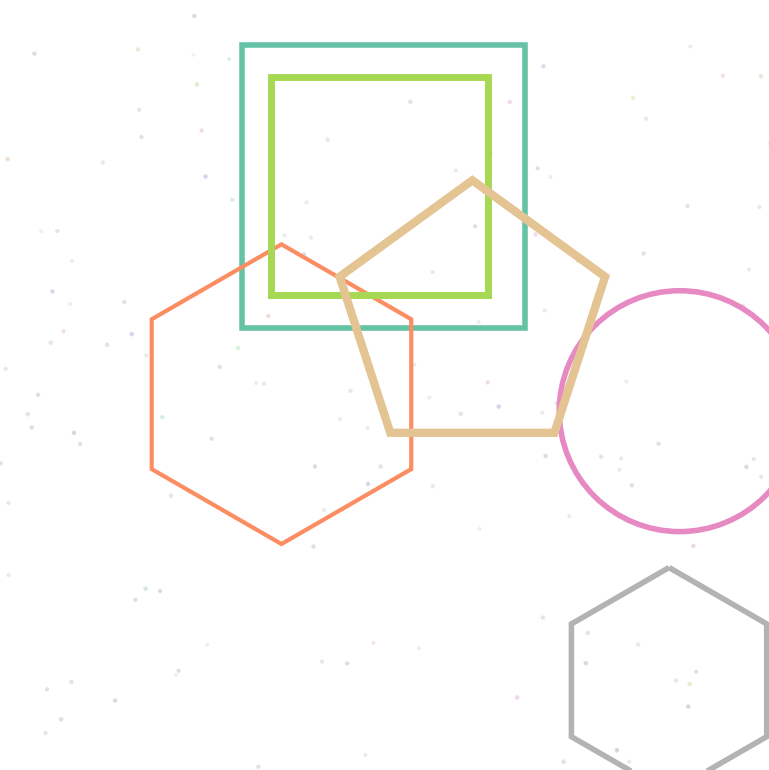[{"shape": "square", "thickness": 2, "radius": 0.92, "center": [0.498, 0.758]}, {"shape": "hexagon", "thickness": 1.5, "radius": 0.97, "center": [0.366, 0.488]}, {"shape": "circle", "thickness": 2, "radius": 0.78, "center": [0.883, 0.466]}, {"shape": "square", "thickness": 2.5, "radius": 0.71, "center": [0.493, 0.759]}, {"shape": "pentagon", "thickness": 3, "radius": 0.91, "center": [0.613, 0.585]}, {"shape": "hexagon", "thickness": 2, "radius": 0.73, "center": [0.869, 0.117]}]